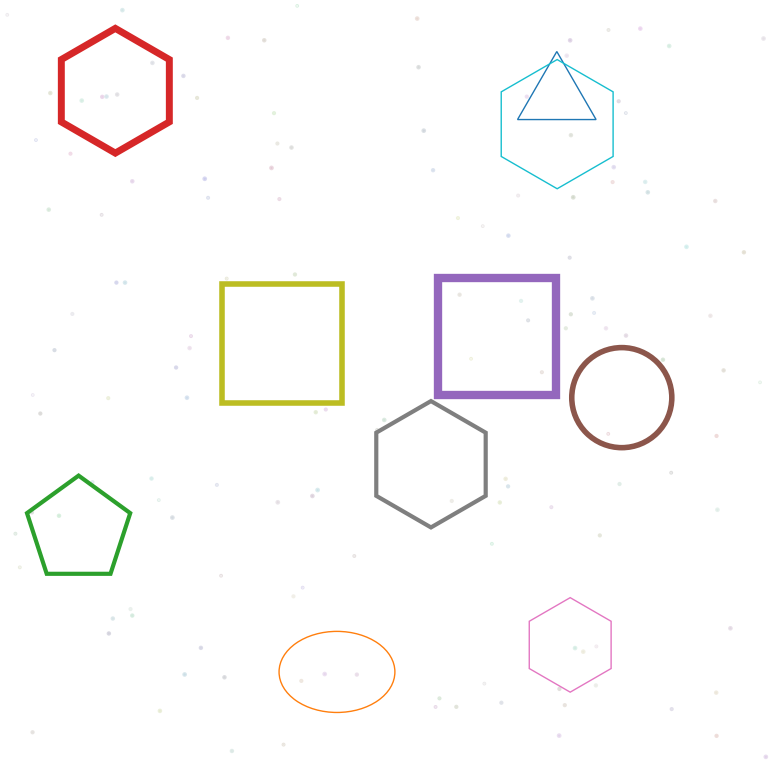[{"shape": "triangle", "thickness": 0.5, "radius": 0.29, "center": [0.723, 0.874]}, {"shape": "oval", "thickness": 0.5, "radius": 0.38, "center": [0.438, 0.127]}, {"shape": "pentagon", "thickness": 1.5, "radius": 0.35, "center": [0.102, 0.312]}, {"shape": "hexagon", "thickness": 2.5, "radius": 0.4, "center": [0.15, 0.882]}, {"shape": "square", "thickness": 3, "radius": 0.38, "center": [0.645, 0.563]}, {"shape": "circle", "thickness": 2, "radius": 0.32, "center": [0.808, 0.484]}, {"shape": "hexagon", "thickness": 0.5, "radius": 0.31, "center": [0.741, 0.162]}, {"shape": "hexagon", "thickness": 1.5, "radius": 0.41, "center": [0.56, 0.397]}, {"shape": "square", "thickness": 2, "radius": 0.39, "center": [0.366, 0.554]}, {"shape": "hexagon", "thickness": 0.5, "radius": 0.42, "center": [0.724, 0.839]}]